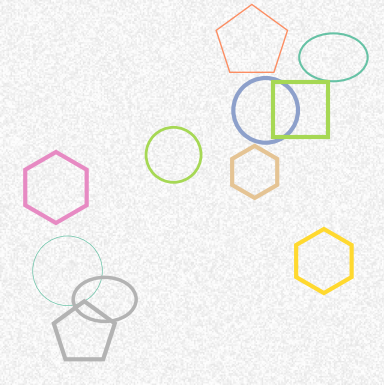[{"shape": "oval", "thickness": 1.5, "radius": 0.44, "center": [0.866, 0.851]}, {"shape": "circle", "thickness": 0.5, "radius": 0.45, "center": [0.175, 0.297]}, {"shape": "pentagon", "thickness": 1, "radius": 0.49, "center": [0.654, 0.891]}, {"shape": "circle", "thickness": 3, "radius": 0.42, "center": [0.69, 0.713]}, {"shape": "hexagon", "thickness": 3, "radius": 0.46, "center": [0.145, 0.513]}, {"shape": "circle", "thickness": 2, "radius": 0.36, "center": [0.451, 0.598]}, {"shape": "square", "thickness": 3, "radius": 0.36, "center": [0.78, 0.716]}, {"shape": "hexagon", "thickness": 3, "radius": 0.42, "center": [0.841, 0.322]}, {"shape": "hexagon", "thickness": 3, "radius": 0.34, "center": [0.662, 0.553]}, {"shape": "pentagon", "thickness": 3, "radius": 0.42, "center": [0.219, 0.134]}, {"shape": "oval", "thickness": 2.5, "radius": 0.41, "center": [0.272, 0.222]}]